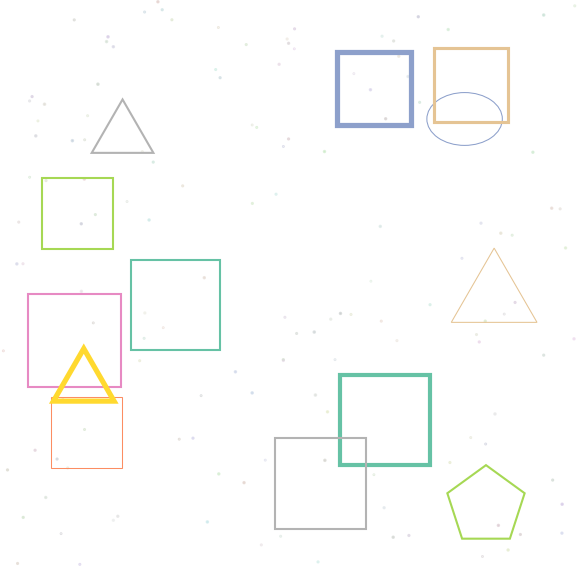[{"shape": "square", "thickness": 1, "radius": 0.39, "center": [0.304, 0.471]}, {"shape": "square", "thickness": 2, "radius": 0.39, "center": [0.667, 0.271]}, {"shape": "square", "thickness": 0.5, "radius": 0.3, "center": [0.15, 0.25]}, {"shape": "oval", "thickness": 0.5, "radius": 0.33, "center": [0.805, 0.793]}, {"shape": "square", "thickness": 2.5, "radius": 0.32, "center": [0.648, 0.846]}, {"shape": "square", "thickness": 1, "radius": 0.4, "center": [0.128, 0.41]}, {"shape": "pentagon", "thickness": 1, "radius": 0.35, "center": [0.842, 0.123]}, {"shape": "square", "thickness": 1, "radius": 0.31, "center": [0.135, 0.629]}, {"shape": "triangle", "thickness": 2.5, "radius": 0.3, "center": [0.145, 0.335]}, {"shape": "square", "thickness": 1.5, "radius": 0.32, "center": [0.816, 0.852]}, {"shape": "triangle", "thickness": 0.5, "radius": 0.43, "center": [0.856, 0.484]}, {"shape": "triangle", "thickness": 1, "radius": 0.31, "center": [0.212, 0.765]}, {"shape": "square", "thickness": 1, "radius": 0.39, "center": [0.556, 0.162]}]